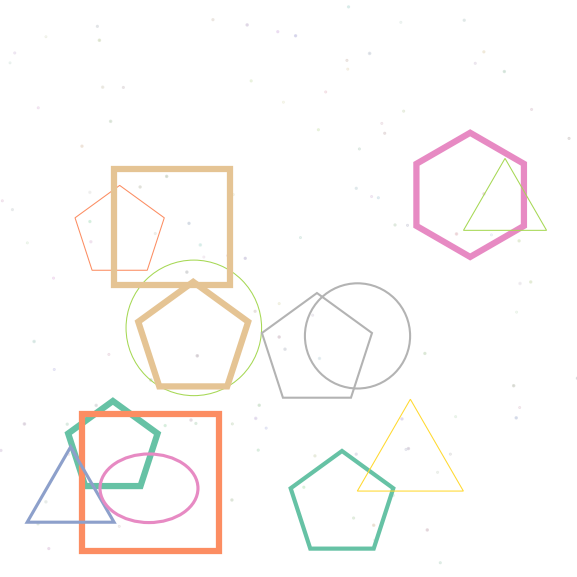[{"shape": "pentagon", "thickness": 2, "radius": 0.47, "center": [0.592, 0.125]}, {"shape": "pentagon", "thickness": 3, "radius": 0.41, "center": [0.195, 0.223]}, {"shape": "square", "thickness": 3, "radius": 0.59, "center": [0.26, 0.164]}, {"shape": "pentagon", "thickness": 0.5, "radius": 0.41, "center": [0.207, 0.597]}, {"shape": "triangle", "thickness": 1.5, "radius": 0.43, "center": [0.122, 0.138]}, {"shape": "oval", "thickness": 1.5, "radius": 0.42, "center": [0.258, 0.154]}, {"shape": "hexagon", "thickness": 3, "radius": 0.54, "center": [0.814, 0.662]}, {"shape": "circle", "thickness": 0.5, "radius": 0.59, "center": [0.336, 0.431]}, {"shape": "triangle", "thickness": 0.5, "radius": 0.42, "center": [0.874, 0.642]}, {"shape": "triangle", "thickness": 0.5, "radius": 0.53, "center": [0.711, 0.202]}, {"shape": "pentagon", "thickness": 3, "radius": 0.5, "center": [0.335, 0.411]}, {"shape": "square", "thickness": 3, "radius": 0.5, "center": [0.297, 0.606]}, {"shape": "pentagon", "thickness": 1, "radius": 0.5, "center": [0.549, 0.392]}, {"shape": "circle", "thickness": 1, "radius": 0.46, "center": [0.619, 0.417]}]